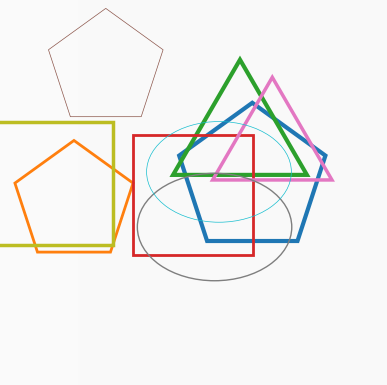[{"shape": "pentagon", "thickness": 3, "radius": 0.99, "center": [0.651, 0.535]}, {"shape": "pentagon", "thickness": 2, "radius": 0.8, "center": [0.191, 0.475]}, {"shape": "triangle", "thickness": 3, "radius": 1.0, "center": [0.619, 0.645]}, {"shape": "square", "thickness": 2, "radius": 0.77, "center": [0.497, 0.493]}, {"shape": "pentagon", "thickness": 0.5, "radius": 0.78, "center": [0.273, 0.823]}, {"shape": "triangle", "thickness": 2.5, "radius": 0.89, "center": [0.703, 0.621]}, {"shape": "oval", "thickness": 1, "radius": 1.0, "center": [0.554, 0.41]}, {"shape": "square", "thickness": 2.5, "radius": 0.79, "center": [0.133, 0.524]}, {"shape": "oval", "thickness": 0.5, "radius": 0.93, "center": [0.565, 0.554]}]